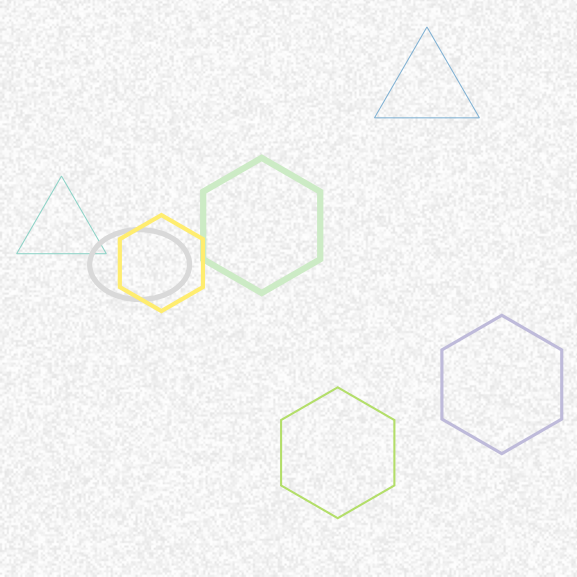[{"shape": "triangle", "thickness": 0.5, "radius": 0.45, "center": [0.106, 0.605]}, {"shape": "hexagon", "thickness": 1.5, "radius": 0.6, "center": [0.869, 0.333]}, {"shape": "triangle", "thickness": 0.5, "radius": 0.52, "center": [0.739, 0.848]}, {"shape": "hexagon", "thickness": 1, "radius": 0.57, "center": [0.585, 0.215]}, {"shape": "oval", "thickness": 2.5, "radius": 0.43, "center": [0.242, 0.541]}, {"shape": "hexagon", "thickness": 3, "radius": 0.59, "center": [0.453, 0.609]}, {"shape": "hexagon", "thickness": 2, "radius": 0.42, "center": [0.279, 0.544]}]